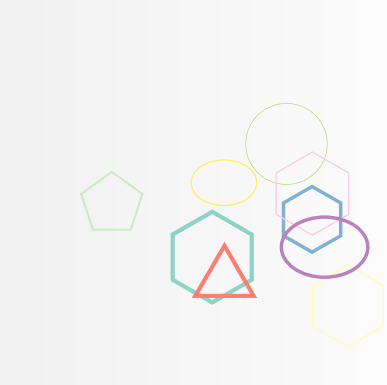[{"shape": "hexagon", "thickness": 3, "radius": 0.59, "center": [0.548, 0.332]}, {"shape": "hexagon", "thickness": 1, "radius": 0.53, "center": [0.898, 0.206]}, {"shape": "triangle", "thickness": 3, "radius": 0.43, "center": [0.579, 0.275]}, {"shape": "hexagon", "thickness": 2.5, "radius": 0.43, "center": [0.805, 0.43]}, {"shape": "circle", "thickness": 0.5, "radius": 0.53, "center": [0.739, 0.626]}, {"shape": "hexagon", "thickness": 1, "radius": 0.54, "center": [0.806, 0.497]}, {"shape": "oval", "thickness": 2.5, "radius": 0.56, "center": [0.838, 0.358]}, {"shape": "pentagon", "thickness": 1.5, "radius": 0.41, "center": [0.289, 0.471]}, {"shape": "oval", "thickness": 1, "radius": 0.42, "center": [0.578, 0.525]}]